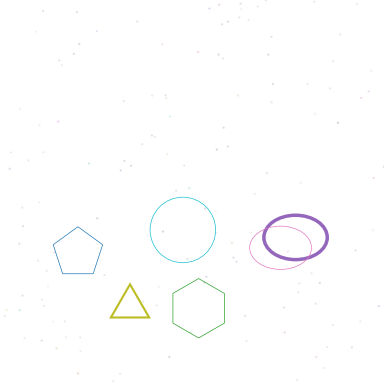[{"shape": "pentagon", "thickness": 0.5, "radius": 0.34, "center": [0.202, 0.344]}, {"shape": "hexagon", "thickness": 0.5, "radius": 0.39, "center": [0.516, 0.199]}, {"shape": "oval", "thickness": 2.5, "radius": 0.41, "center": [0.768, 0.383]}, {"shape": "oval", "thickness": 0.5, "radius": 0.4, "center": [0.729, 0.356]}, {"shape": "triangle", "thickness": 1.5, "radius": 0.29, "center": [0.338, 0.204]}, {"shape": "circle", "thickness": 0.5, "radius": 0.43, "center": [0.475, 0.403]}]